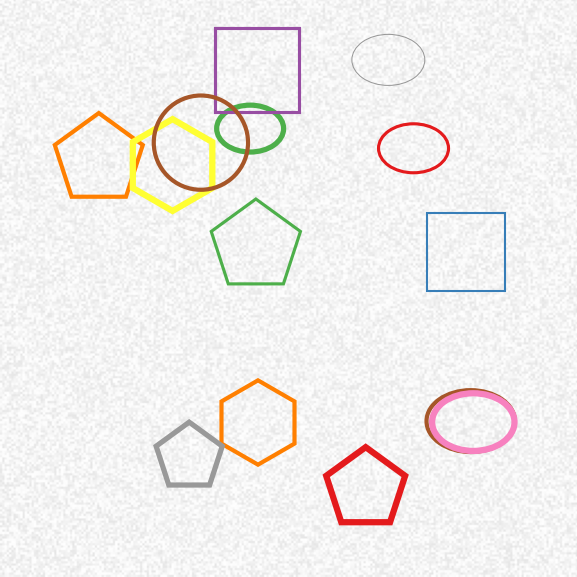[{"shape": "oval", "thickness": 1.5, "radius": 0.3, "center": [0.716, 0.742]}, {"shape": "pentagon", "thickness": 3, "radius": 0.36, "center": [0.633, 0.153]}, {"shape": "square", "thickness": 1, "radius": 0.34, "center": [0.807, 0.562]}, {"shape": "oval", "thickness": 2.5, "radius": 0.29, "center": [0.433, 0.776]}, {"shape": "pentagon", "thickness": 1.5, "radius": 0.41, "center": [0.443, 0.573]}, {"shape": "square", "thickness": 1.5, "radius": 0.36, "center": [0.445, 0.879]}, {"shape": "pentagon", "thickness": 2, "radius": 0.4, "center": [0.171, 0.723]}, {"shape": "hexagon", "thickness": 2, "radius": 0.37, "center": [0.447, 0.268]}, {"shape": "hexagon", "thickness": 3, "radius": 0.4, "center": [0.299, 0.713]}, {"shape": "oval", "thickness": 2, "radius": 0.38, "center": [0.815, 0.27]}, {"shape": "circle", "thickness": 2, "radius": 0.41, "center": [0.348, 0.752]}, {"shape": "oval", "thickness": 3, "radius": 0.36, "center": [0.82, 0.268]}, {"shape": "oval", "thickness": 0.5, "radius": 0.32, "center": [0.672, 0.895]}, {"shape": "pentagon", "thickness": 2.5, "radius": 0.3, "center": [0.328, 0.208]}]